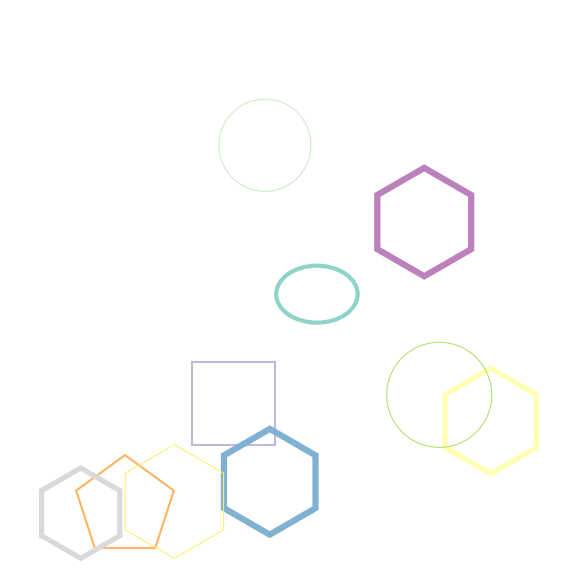[{"shape": "oval", "thickness": 2, "radius": 0.35, "center": [0.549, 0.49]}, {"shape": "hexagon", "thickness": 2.5, "radius": 0.46, "center": [0.85, 0.27]}, {"shape": "square", "thickness": 1, "radius": 0.36, "center": [0.405, 0.301]}, {"shape": "hexagon", "thickness": 3, "radius": 0.46, "center": [0.467, 0.165]}, {"shape": "pentagon", "thickness": 1, "radius": 0.44, "center": [0.216, 0.122]}, {"shape": "circle", "thickness": 0.5, "radius": 0.45, "center": [0.761, 0.315]}, {"shape": "hexagon", "thickness": 2.5, "radius": 0.39, "center": [0.14, 0.111]}, {"shape": "hexagon", "thickness": 3, "radius": 0.47, "center": [0.735, 0.615]}, {"shape": "circle", "thickness": 0.5, "radius": 0.4, "center": [0.459, 0.748]}, {"shape": "hexagon", "thickness": 0.5, "radius": 0.49, "center": [0.302, 0.131]}]